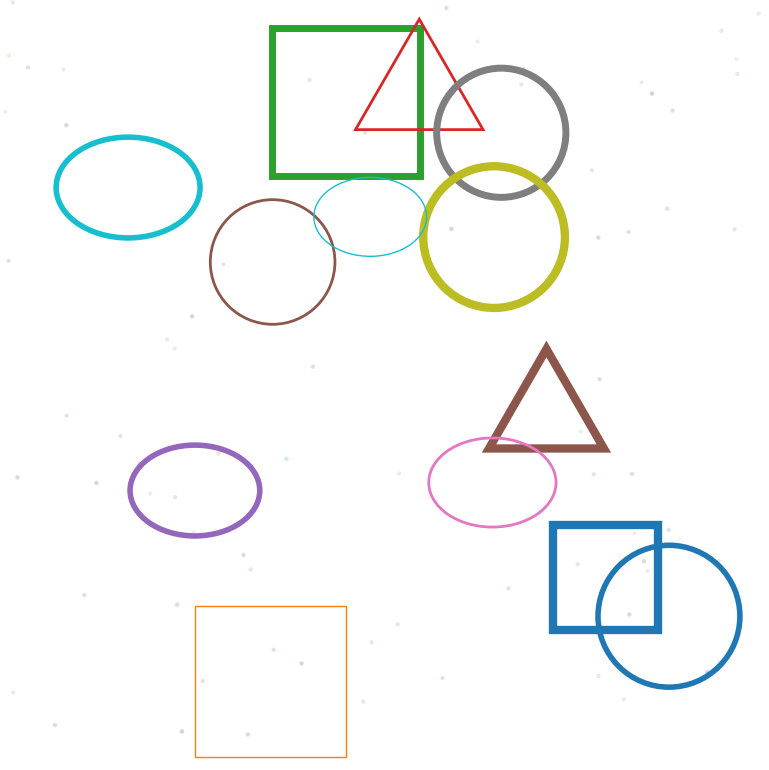[{"shape": "square", "thickness": 3, "radius": 0.34, "center": [0.786, 0.25]}, {"shape": "circle", "thickness": 2, "radius": 0.46, "center": [0.869, 0.2]}, {"shape": "square", "thickness": 0.5, "radius": 0.49, "center": [0.351, 0.115]}, {"shape": "square", "thickness": 2.5, "radius": 0.48, "center": [0.449, 0.868]}, {"shape": "triangle", "thickness": 1, "radius": 0.48, "center": [0.544, 0.879]}, {"shape": "oval", "thickness": 2, "radius": 0.42, "center": [0.253, 0.363]}, {"shape": "triangle", "thickness": 3, "radius": 0.43, "center": [0.71, 0.461]}, {"shape": "circle", "thickness": 1, "radius": 0.4, "center": [0.354, 0.66]}, {"shape": "oval", "thickness": 1, "radius": 0.41, "center": [0.639, 0.373]}, {"shape": "circle", "thickness": 2.5, "radius": 0.42, "center": [0.651, 0.828]}, {"shape": "circle", "thickness": 3, "radius": 0.46, "center": [0.642, 0.692]}, {"shape": "oval", "thickness": 2, "radius": 0.47, "center": [0.166, 0.756]}, {"shape": "oval", "thickness": 0.5, "radius": 0.37, "center": [0.481, 0.718]}]